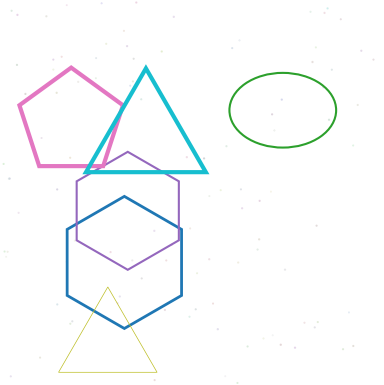[{"shape": "hexagon", "thickness": 2, "radius": 0.86, "center": [0.323, 0.318]}, {"shape": "oval", "thickness": 1.5, "radius": 0.69, "center": [0.735, 0.714]}, {"shape": "hexagon", "thickness": 1.5, "radius": 0.77, "center": [0.332, 0.452]}, {"shape": "pentagon", "thickness": 3, "radius": 0.71, "center": [0.185, 0.683]}, {"shape": "triangle", "thickness": 0.5, "radius": 0.74, "center": [0.28, 0.107]}, {"shape": "triangle", "thickness": 3, "radius": 0.9, "center": [0.379, 0.643]}]